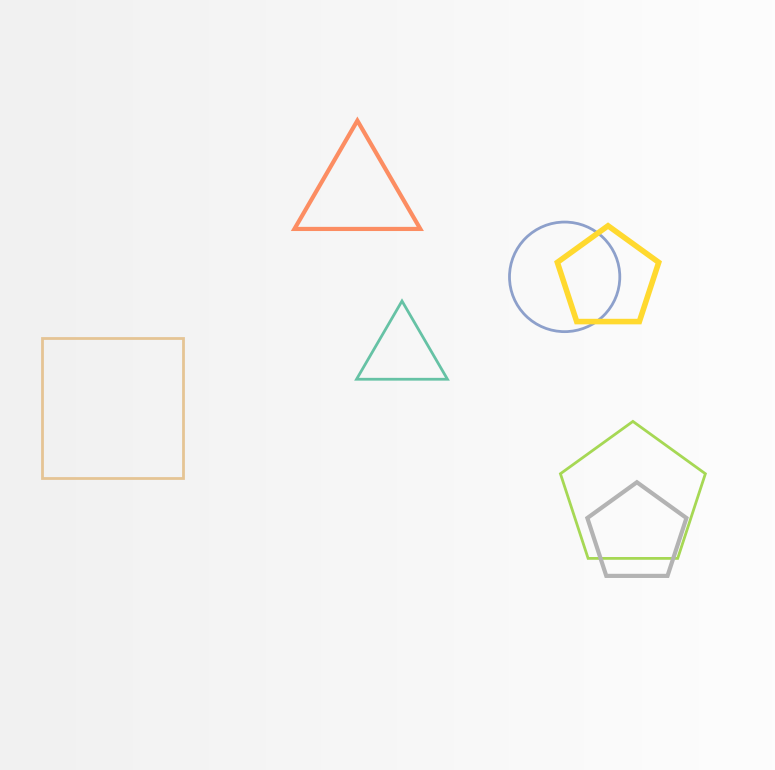[{"shape": "triangle", "thickness": 1, "radius": 0.34, "center": [0.519, 0.541]}, {"shape": "triangle", "thickness": 1.5, "radius": 0.47, "center": [0.461, 0.75]}, {"shape": "circle", "thickness": 1, "radius": 0.36, "center": [0.729, 0.64]}, {"shape": "pentagon", "thickness": 1, "radius": 0.49, "center": [0.817, 0.354]}, {"shape": "pentagon", "thickness": 2, "radius": 0.34, "center": [0.785, 0.638]}, {"shape": "square", "thickness": 1, "radius": 0.45, "center": [0.145, 0.47]}, {"shape": "pentagon", "thickness": 1.5, "radius": 0.34, "center": [0.822, 0.306]}]